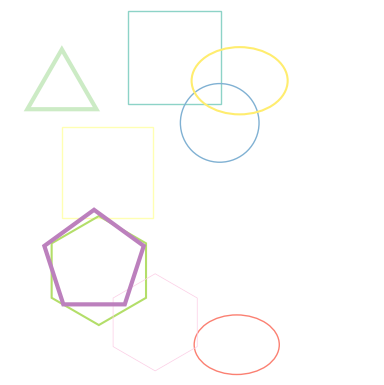[{"shape": "square", "thickness": 1, "radius": 0.6, "center": [0.452, 0.851]}, {"shape": "square", "thickness": 1, "radius": 0.59, "center": [0.279, 0.552]}, {"shape": "oval", "thickness": 1, "radius": 0.55, "center": [0.615, 0.105]}, {"shape": "circle", "thickness": 1, "radius": 0.51, "center": [0.571, 0.681]}, {"shape": "hexagon", "thickness": 1.5, "radius": 0.71, "center": [0.257, 0.297]}, {"shape": "hexagon", "thickness": 0.5, "radius": 0.63, "center": [0.403, 0.163]}, {"shape": "pentagon", "thickness": 3, "radius": 0.68, "center": [0.244, 0.319]}, {"shape": "triangle", "thickness": 3, "radius": 0.52, "center": [0.161, 0.768]}, {"shape": "oval", "thickness": 1.5, "radius": 0.62, "center": [0.622, 0.79]}]